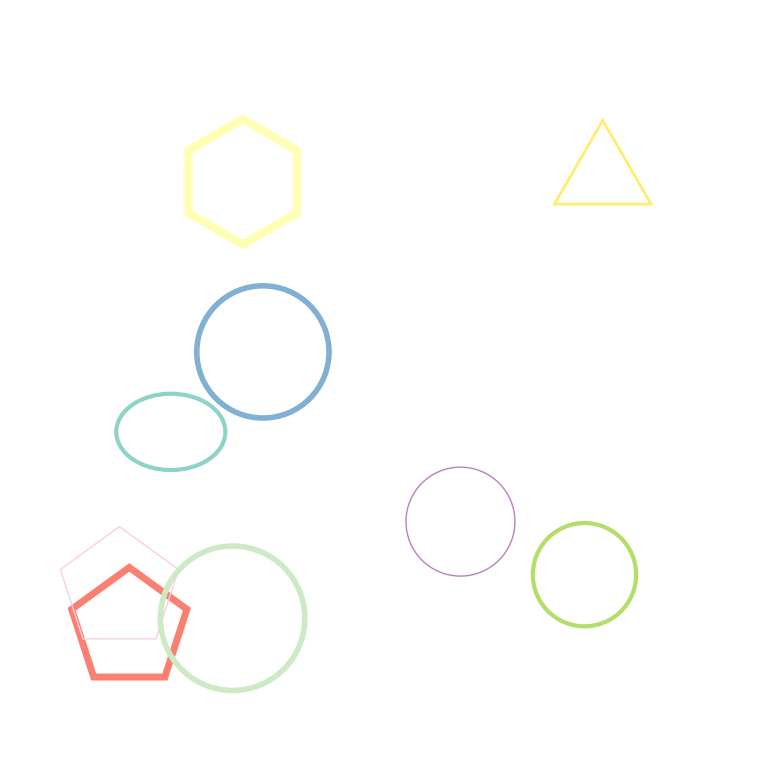[{"shape": "oval", "thickness": 1.5, "radius": 0.35, "center": [0.222, 0.439]}, {"shape": "hexagon", "thickness": 3, "radius": 0.41, "center": [0.315, 0.764]}, {"shape": "pentagon", "thickness": 2.5, "radius": 0.39, "center": [0.168, 0.184]}, {"shape": "circle", "thickness": 2, "radius": 0.43, "center": [0.341, 0.543]}, {"shape": "circle", "thickness": 1.5, "radius": 0.34, "center": [0.759, 0.254]}, {"shape": "pentagon", "thickness": 0.5, "radius": 0.4, "center": [0.155, 0.235]}, {"shape": "circle", "thickness": 0.5, "radius": 0.35, "center": [0.598, 0.323]}, {"shape": "circle", "thickness": 2, "radius": 0.47, "center": [0.302, 0.197]}, {"shape": "triangle", "thickness": 1, "radius": 0.36, "center": [0.783, 0.771]}]